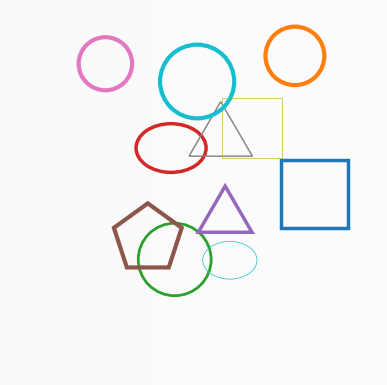[{"shape": "square", "thickness": 2.5, "radius": 0.44, "center": [0.812, 0.496]}, {"shape": "circle", "thickness": 3, "radius": 0.38, "center": [0.761, 0.855]}, {"shape": "circle", "thickness": 2, "radius": 0.47, "center": [0.451, 0.326]}, {"shape": "oval", "thickness": 2.5, "radius": 0.45, "center": [0.441, 0.615]}, {"shape": "triangle", "thickness": 2.5, "radius": 0.4, "center": [0.581, 0.437]}, {"shape": "pentagon", "thickness": 3, "radius": 0.46, "center": [0.381, 0.38]}, {"shape": "circle", "thickness": 3, "radius": 0.34, "center": [0.272, 0.834]}, {"shape": "triangle", "thickness": 1, "radius": 0.47, "center": [0.57, 0.642]}, {"shape": "square", "thickness": 0.5, "radius": 0.39, "center": [0.65, 0.668]}, {"shape": "oval", "thickness": 0.5, "radius": 0.35, "center": [0.593, 0.324]}, {"shape": "circle", "thickness": 3, "radius": 0.48, "center": [0.509, 0.788]}]